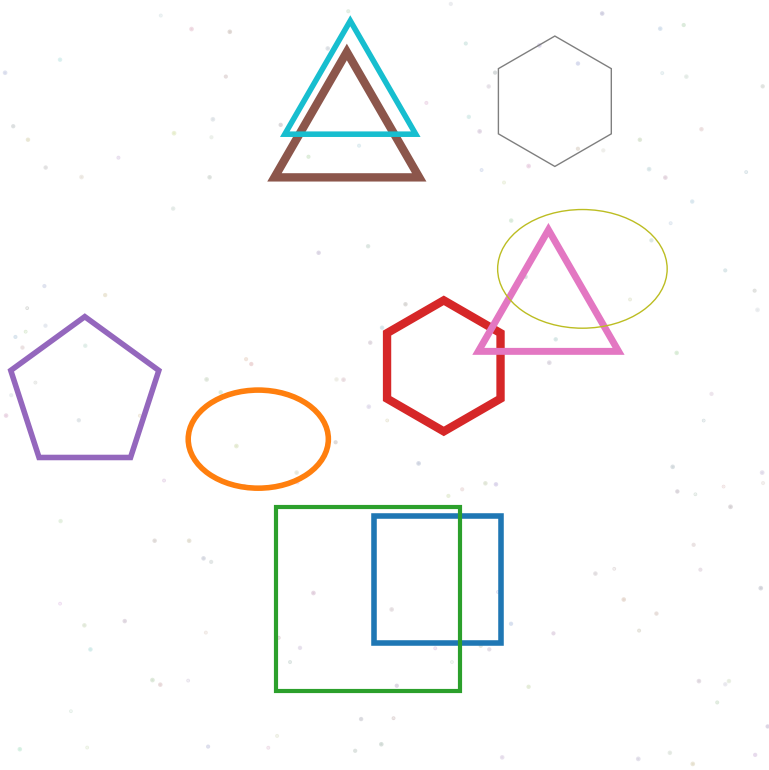[{"shape": "square", "thickness": 2, "radius": 0.41, "center": [0.568, 0.248]}, {"shape": "oval", "thickness": 2, "radius": 0.45, "center": [0.335, 0.43]}, {"shape": "square", "thickness": 1.5, "radius": 0.6, "center": [0.477, 0.222]}, {"shape": "hexagon", "thickness": 3, "radius": 0.43, "center": [0.576, 0.525]}, {"shape": "pentagon", "thickness": 2, "radius": 0.51, "center": [0.11, 0.488]}, {"shape": "triangle", "thickness": 3, "radius": 0.54, "center": [0.45, 0.824]}, {"shape": "triangle", "thickness": 2.5, "radius": 0.53, "center": [0.712, 0.596]}, {"shape": "hexagon", "thickness": 0.5, "radius": 0.42, "center": [0.721, 0.869]}, {"shape": "oval", "thickness": 0.5, "radius": 0.55, "center": [0.756, 0.651]}, {"shape": "triangle", "thickness": 2, "radius": 0.49, "center": [0.455, 0.875]}]